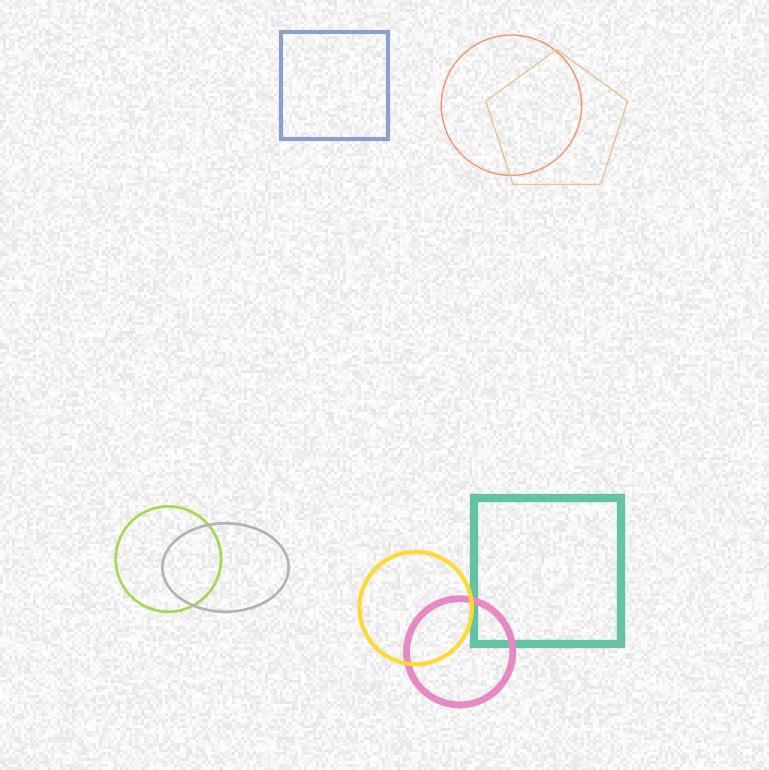[{"shape": "square", "thickness": 3, "radius": 0.47, "center": [0.711, 0.258]}, {"shape": "circle", "thickness": 0.5, "radius": 0.46, "center": [0.664, 0.863]}, {"shape": "square", "thickness": 1.5, "radius": 0.35, "center": [0.434, 0.889]}, {"shape": "circle", "thickness": 2.5, "radius": 0.34, "center": [0.597, 0.154]}, {"shape": "circle", "thickness": 1, "radius": 0.34, "center": [0.219, 0.274]}, {"shape": "circle", "thickness": 1.5, "radius": 0.36, "center": [0.54, 0.21]}, {"shape": "pentagon", "thickness": 0.5, "radius": 0.48, "center": [0.723, 0.839]}, {"shape": "oval", "thickness": 1, "radius": 0.41, "center": [0.293, 0.263]}]